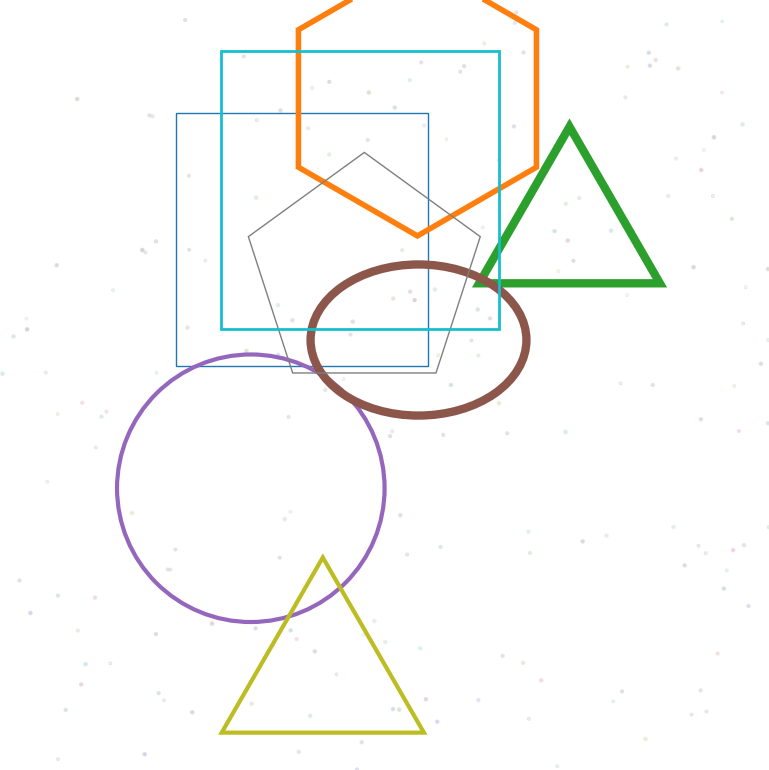[{"shape": "square", "thickness": 0.5, "radius": 0.82, "center": [0.392, 0.689]}, {"shape": "hexagon", "thickness": 2, "radius": 0.89, "center": [0.542, 0.872]}, {"shape": "triangle", "thickness": 3, "radius": 0.68, "center": [0.74, 0.7]}, {"shape": "circle", "thickness": 1.5, "radius": 0.87, "center": [0.326, 0.366]}, {"shape": "oval", "thickness": 3, "radius": 0.7, "center": [0.544, 0.558]}, {"shape": "pentagon", "thickness": 0.5, "radius": 0.79, "center": [0.473, 0.644]}, {"shape": "triangle", "thickness": 1.5, "radius": 0.76, "center": [0.419, 0.124]}, {"shape": "square", "thickness": 1, "radius": 0.9, "center": [0.467, 0.753]}]